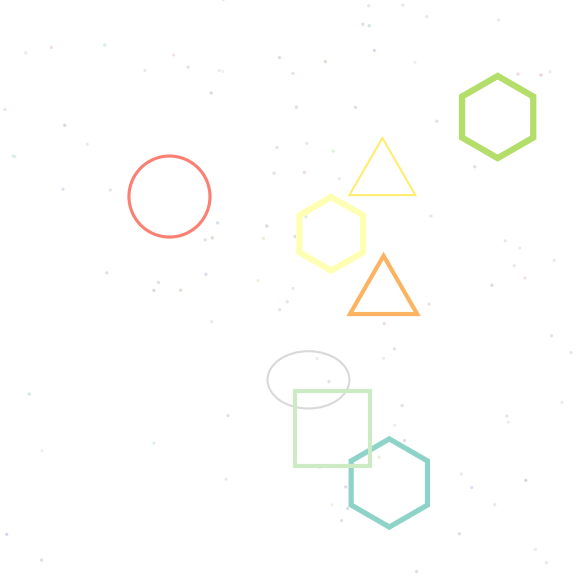[{"shape": "hexagon", "thickness": 2.5, "radius": 0.38, "center": [0.674, 0.163]}, {"shape": "hexagon", "thickness": 3, "radius": 0.32, "center": [0.574, 0.594]}, {"shape": "circle", "thickness": 1.5, "radius": 0.35, "center": [0.293, 0.659]}, {"shape": "triangle", "thickness": 2, "radius": 0.34, "center": [0.664, 0.489]}, {"shape": "hexagon", "thickness": 3, "radius": 0.36, "center": [0.862, 0.796]}, {"shape": "oval", "thickness": 1, "radius": 0.35, "center": [0.534, 0.341]}, {"shape": "square", "thickness": 2, "radius": 0.32, "center": [0.576, 0.257]}, {"shape": "triangle", "thickness": 1, "radius": 0.33, "center": [0.662, 0.694]}]